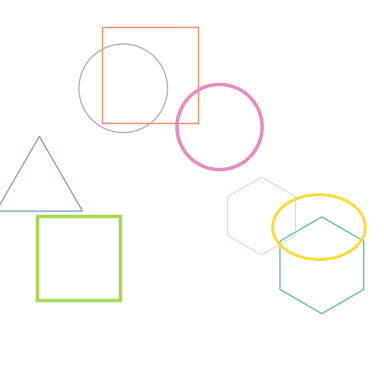[{"shape": "hexagon", "thickness": 1, "radius": 0.63, "center": [0.836, 0.311]}, {"shape": "square", "thickness": 1, "radius": 0.62, "center": [0.389, 0.806]}, {"shape": "triangle", "thickness": 1, "radius": 0.65, "center": [0.102, 0.516]}, {"shape": "circle", "thickness": 2.5, "radius": 0.55, "center": [0.57, 0.67]}, {"shape": "square", "thickness": 2.5, "radius": 0.54, "center": [0.204, 0.33]}, {"shape": "oval", "thickness": 2, "radius": 0.6, "center": [0.828, 0.41]}, {"shape": "hexagon", "thickness": 0.5, "radius": 0.51, "center": [0.679, 0.439]}, {"shape": "circle", "thickness": 1, "radius": 0.58, "center": [0.32, 0.771]}]